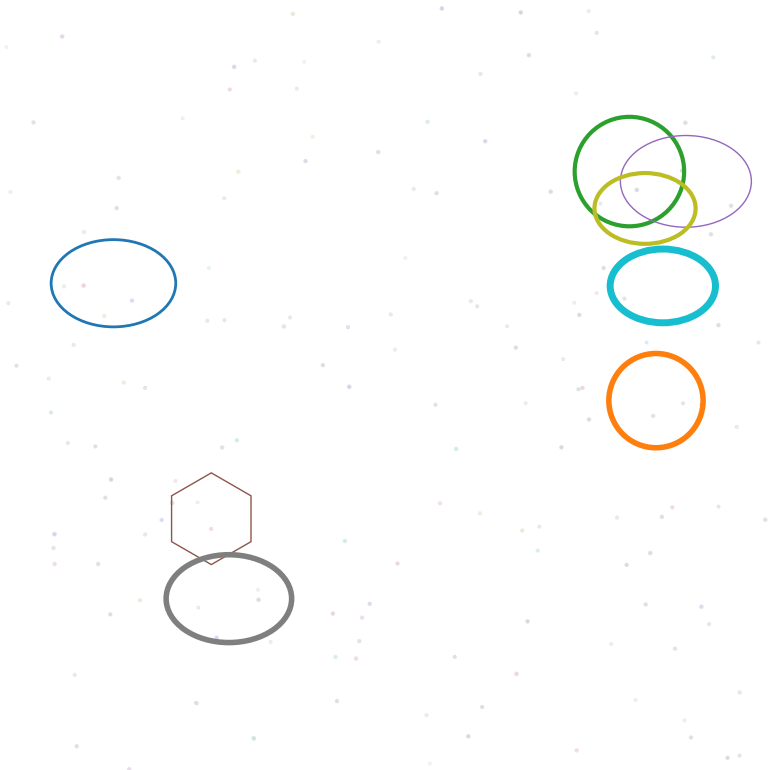[{"shape": "oval", "thickness": 1, "radius": 0.4, "center": [0.147, 0.632]}, {"shape": "circle", "thickness": 2, "radius": 0.31, "center": [0.852, 0.48]}, {"shape": "circle", "thickness": 1.5, "radius": 0.36, "center": [0.817, 0.777]}, {"shape": "oval", "thickness": 0.5, "radius": 0.43, "center": [0.891, 0.764]}, {"shape": "hexagon", "thickness": 0.5, "radius": 0.3, "center": [0.274, 0.326]}, {"shape": "oval", "thickness": 2, "radius": 0.41, "center": [0.297, 0.223]}, {"shape": "oval", "thickness": 1.5, "radius": 0.33, "center": [0.838, 0.729]}, {"shape": "oval", "thickness": 2.5, "radius": 0.34, "center": [0.861, 0.629]}]